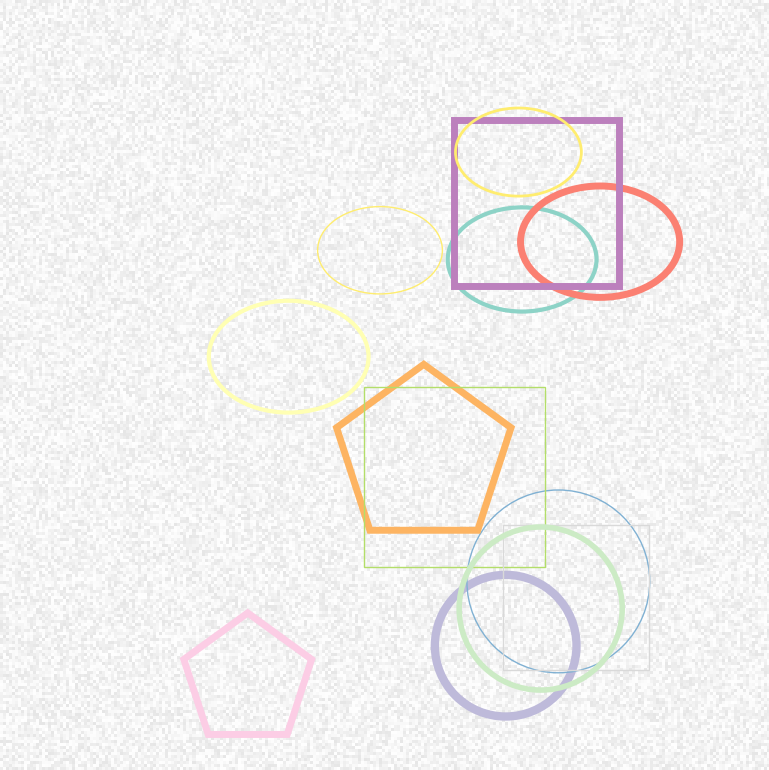[{"shape": "oval", "thickness": 1.5, "radius": 0.48, "center": [0.678, 0.663]}, {"shape": "oval", "thickness": 1.5, "radius": 0.52, "center": [0.375, 0.537]}, {"shape": "circle", "thickness": 3, "radius": 0.46, "center": [0.657, 0.161]}, {"shape": "oval", "thickness": 2.5, "radius": 0.52, "center": [0.779, 0.686]}, {"shape": "circle", "thickness": 0.5, "radius": 0.59, "center": [0.725, 0.245]}, {"shape": "pentagon", "thickness": 2.5, "radius": 0.6, "center": [0.55, 0.408]}, {"shape": "square", "thickness": 0.5, "radius": 0.59, "center": [0.59, 0.381]}, {"shape": "pentagon", "thickness": 2.5, "radius": 0.44, "center": [0.322, 0.117]}, {"shape": "square", "thickness": 0.5, "radius": 0.47, "center": [0.748, 0.224]}, {"shape": "square", "thickness": 2.5, "radius": 0.54, "center": [0.697, 0.736]}, {"shape": "circle", "thickness": 2, "radius": 0.53, "center": [0.702, 0.21]}, {"shape": "oval", "thickness": 0.5, "radius": 0.41, "center": [0.494, 0.675]}, {"shape": "oval", "thickness": 1, "radius": 0.41, "center": [0.673, 0.803]}]